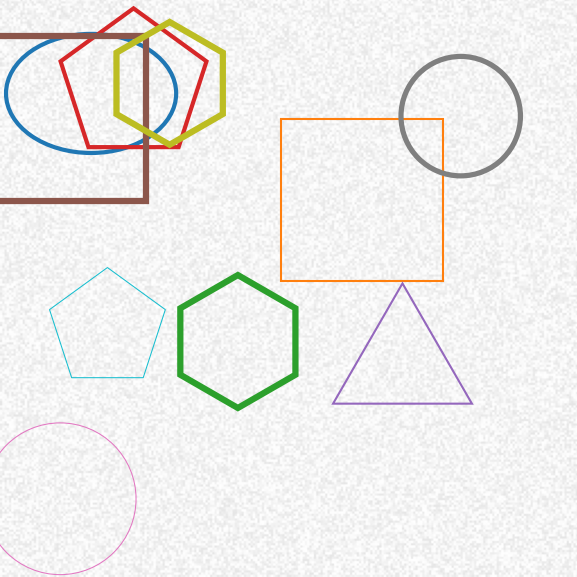[{"shape": "oval", "thickness": 2, "radius": 0.74, "center": [0.158, 0.837]}, {"shape": "square", "thickness": 1, "radius": 0.7, "center": [0.626, 0.652]}, {"shape": "hexagon", "thickness": 3, "radius": 0.58, "center": [0.412, 0.408]}, {"shape": "pentagon", "thickness": 2, "radius": 0.66, "center": [0.231, 0.852]}, {"shape": "triangle", "thickness": 1, "radius": 0.69, "center": [0.697, 0.37]}, {"shape": "square", "thickness": 3, "radius": 0.71, "center": [0.11, 0.794]}, {"shape": "circle", "thickness": 0.5, "radius": 0.66, "center": [0.104, 0.135]}, {"shape": "circle", "thickness": 2.5, "radius": 0.52, "center": [0.798, 0.798]}, {"shape": "hexagon", "thickness": 3, "radius": 0.53, "center": [0.294, 0.855]}, {"shape": "pentagon", "thickness": 0.5, "radius": 0.53, "center": [0.186, 0.43]}]